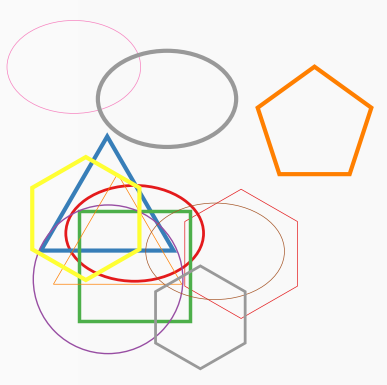[{"shape": "oval", "thickness": 2, "radius": 0.89, "center": [0.348, 0.394]}, {"shape": "hexagon", "thickness": 0.5, "radius": 0.84, "center": [0.622, 0.341]}, {"shape": "triangle", "thickness": 3, "radius": 0.99, "center": [0.277, 0.448]}, {"shape": "square", "thickness": 2.5, "radius": 0.72, "center": [0.348, 0.309]}, {"shape": "circle", "thickness": 1, "radius": 0.97, "center": [0.279, 0.275]}, {"shape": "pentagon", "thickness": 3, "radius": 0.77, "center": [0.812, 0.672]}, {"shape": "triangle", "thickness": 0.5, "radius": 0.96, "center": [0.304, 0.357]}, {"shape": "hexagon", "thickness": 3, "radius": 0.8, "center": [0.222, 0.432]}, {"shape": "oval", "thickness": 0.5, "radius": 0.9, "center": [0.555, 0.347]}, {"shape": "oval", "thickness": 0.5, "radius": 0.86, "center": [0.191, 0.826]}, {"shape": "oval", "thickness": 3, "radius": 0.89, "center": [0.431, 0.743]}, {"shape": "hexagon", "thickness": 2, "radius": 0.67, "center": [0.517, 0.176]}]